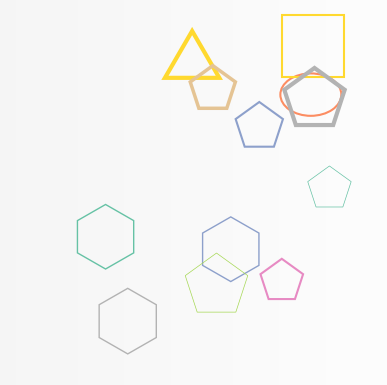[{"shape": "pentagon", "thickness": 0.5, "radius": 0.29, "center": [0.85, 0.51]}, {"shape": "hexagon", "thickness": 1, "radius": 0.42, "center": [0.272, 0.385]}, {"shape": "oval", "thickness": 1.5, "radius": 0.39, "center": [0.802, 0.754]}, {"shape": "hexagon", "thickness": 1, "radius": 0.42, "center": [0.596, 0.353]}, {"shape": "pentagon", "thickness": 1.5, "radius": 0.32, "center": [0.669, 0.671]}, {"shape": "pentagon", "thickness": 1.5, "radius": 0.29, "center": [0.727, 0.27]}, {"shape": "pentagon", "thickness": 0.5, "radius": 0.42, "center": [0.559, 0.258]}, {"shape": "triangle", "thickness": 3, "radius": 0.41, "center": [0.496, 0.838]}, {"shape": "square", "thickness": 1.5, "radius": 0.4, "center": [0.808, 0.881]}, {"shape": "pentagon", "thickness": 2.5, "radius": 0.31, "center": [0.549, 0.768]}, {"shape": "hexagon", "thickness": 1, "radius": 0.43, "center": [0.33, 0.166]}, {"shape": "pentagon", "thickness": 3, "radius": 0.41, "center": [0.812, 0.742]}]